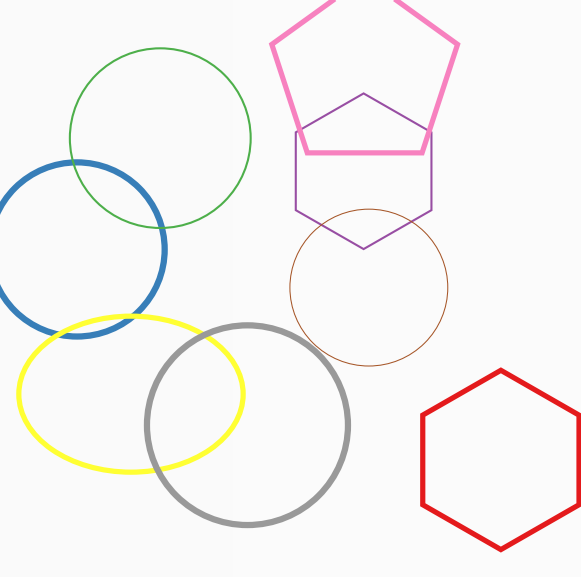[{"shape": "hexagon", "thickness": 2.5, "radius": 0.78, "center": [0.862, 0.203]}, {"shape": "circle", "thickness": 3, "radius": 0.75, "center": [0.133, 0.567]}, {"shape": "circle", "thickness": 1, "radius": 0.78, "center": [0.276, 0.76]}, {"shape": "hexagon", "thickness": 1, "radius": 0.67, "center": [0.626, 0.703]}, {"shape": "oval", "thickness": 2.5, "radius": 0.96, "center": [0.225, 0.317]}, {"shape": "circle", "thickness": 0.5, "radius": 0.68, "center": [0.635, 0.501]}, {"shape": "pentagon", "thickness": 2.5, "radius": 0.84, "center": [0.627, 0.87]}, {"shape": "circle", "thickness": 3, "radius": 0.86, "center": [0.426, 0.263]}]